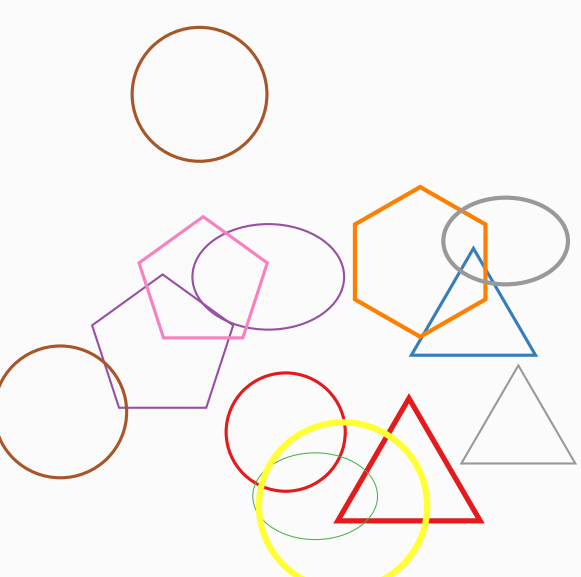[{"shape": "circle", "thickness": 1.5, "radius": 0.51, "center": [0.492, 0.251]}, {"shape": "triangle", "thickness": 2.5, "radius": 0.71, "center": [0.704, 0.168]}, {"shape": "triangle", "thickness": 1.5, "radius": 0.62, "center": [0.815, 0.446]}, {"shape": "oval", "thickness": 0.5, "radius": 0.54, "center": [0.542, 0.14]}, {"shape": "pentagon", "thickness": 1, "radius": 0.64, "center": [0.28, 0.396]}, {"shape": "oval", "thickness": 1, "radius": 0.65, "center": [0.462, 0.52]}, {"shape": "hexagon", "thickness": 2, "radius": 0.65, "center": [0.723, 0.546]}, {"shape": "circle", "thickness": 3, "radius": 0.72, "center": [0.59, 0.123]}, {"shape": "circle", "thickness": 1.5, "radius": 0.58, "center": [0.343, 0.836]}, {"shape": "circle", "thickness": 1.5, "radius": 0.57, "center": [0.104, 0.286]}, {"shape": "pentagon", "thickness": 1.5, "radius": 0.58, "center": [0.35, 0.508]}, {"shape": "oval", "thickness": 2, "radius": 0.54, "center": [0.87, 0.582]}, {"shape": "triangle", "thickness": 1, "radius": 0.57, "center": [0.892, 0.253]}]